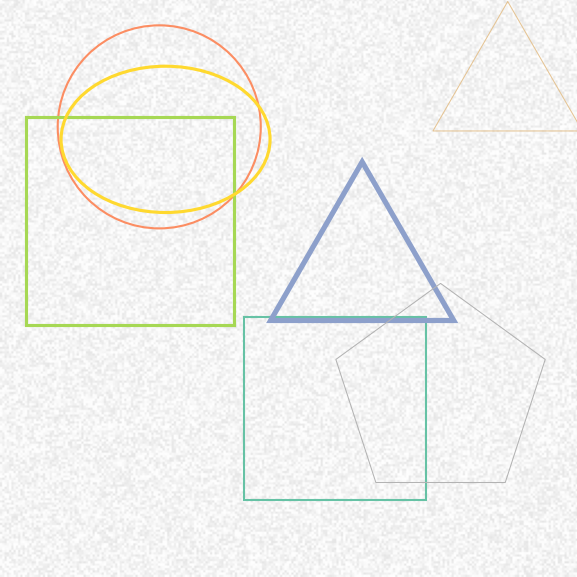[{"shape": "square", "thickness": 1, "radius": 0.79, "center": [0.581, 0.292]}, {"shape": "circle", "thickness": 1, "radius": 0.88, "center": [0.276, 0.779]}, {"shape": "triangle", "thickness": 2.5, "radius": 0.92, "center": [0.627, 0.536]}, {"shape": "square", "thickness": 1.5, "radius": 0.9, "center": [0.224, 0.616]}, {"shape": "oval", "thickness": 1.5, "radius": 0.9, "center": [0.287, 0.758]}, {"shape": "triangle", "thickness": 0.5, "radius": 0.75, "center": [0.879, 0.847]}, {"shape": "pentagon", "thickness": 0.5, "radius": 0.95, "center": [0.763, 0.318]}]